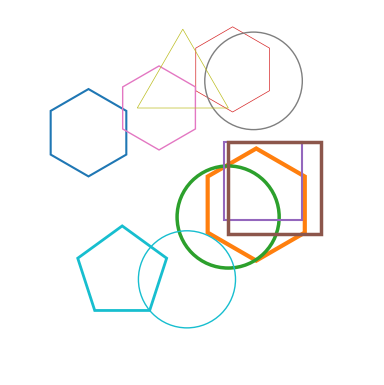[{"shape": "hexagon", "thickness": 1.5, "radius": 0.57, "center": [0.23, 0.655]}, {"shape": "hexagon", "thickness": 3, "radius": 0.73, "center": [0.666, 0.469]}, {"shape": "circle", "thickness": 2.5, "radius": 0.66, "center": [0.593, 0.436]}, {"shape": "hexagon", "thickness": 0.5, "radius": 0.55, "center": [0.604, 0.82]}, {"shape": "square", "thickness": 1.5, "radius": 0.5, "center": [0.683, 0.53]}, {"shape": "square", "thickness": 2.5, "radius": 0.6, "center": [0.713, 0.511]}, {"shape": "hexagon", "thickness": 1, "radius": 0.55, "center": [0.413, 0.72]}, {"shape": "circle", "thickness": 1, "radius": 0.63, "center": [0.659, 0.79]}, {"shape": "triangle", "thickness": 0.5, "radius": 0.68, "center": [0.475, 0.788]}, {"shape": "pentagon", "thickness": 2, "radius": 0.61, "center": [0.317, 0.292]}, {"shape": "circle", "thickness": 1, "radius": 0.63, "center": [0.486, 0.274]}]